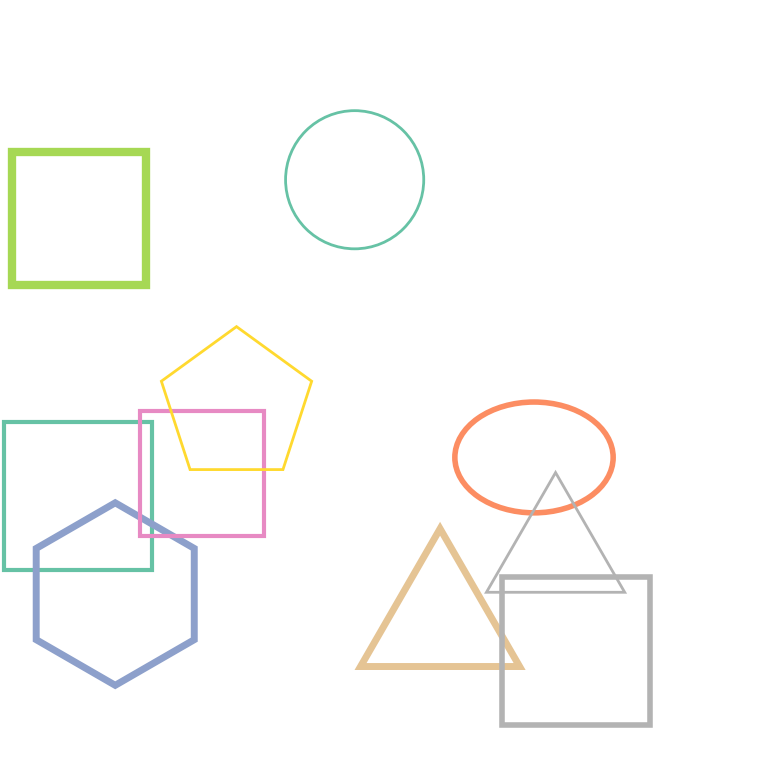[{"shape": "square", "thickness": 1.5, "radius": 0.48, "center": [0.101, 0.356]}, {"shape": "circle", "thickness": 1, "radius": 0.45, "center": [0.461, 0.767]}, {"shape": "oval", "thickness": 2, "radius": 0.51, "center": [0.694, 0.406]}, {"shape": "hexagon", "thickness": 2.5, "radius": 0.59, "center": [0.15, 0.228]}, {"shape": "square", "thickness": 1.5, "radius": 0.4, "center": [0.262, 0.385]}, {"shape": "square", "thickness": 3, "radius": 0.43, "center": [0.102, 0.716]}, {"shape": "pentagon", "thickness": 1, "radius": 0.51, "center": [0.307, 0.473]}, {"shape": "triangle", "thickness": 2.5, "radius": 0.6, "center": [0.572, 0.194]}, {"shape": "triangle", "thickness": 1, "radius": 0.52, "center": [0.722, 0.283]}, {"shape": "square", "thickness": 2, "radius": 0.48, "center": [0.748, 0.155]}]